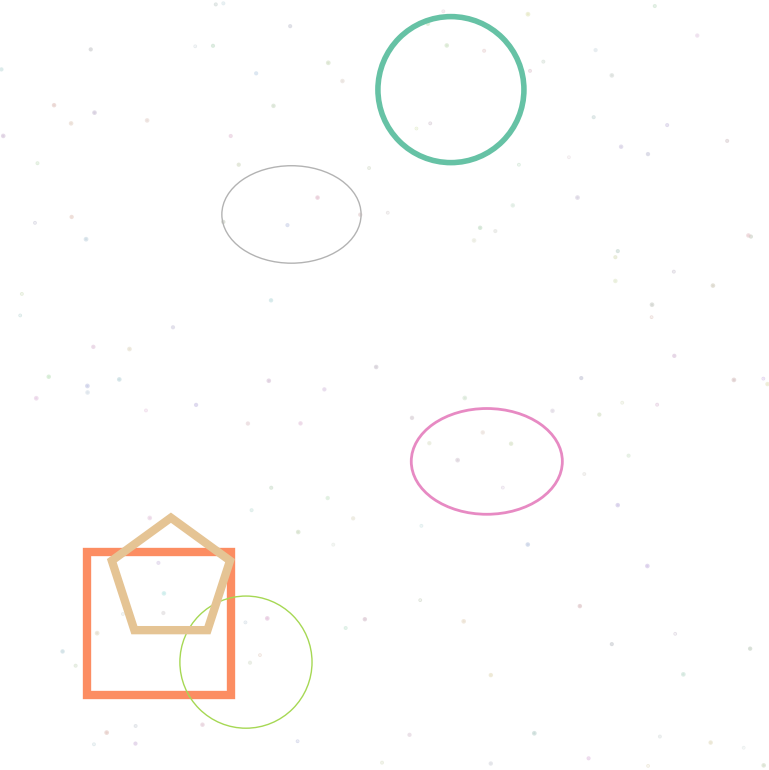[{"shape": "circle", "thickness": 2, "radius": 0.47, "center": [0.586, 0.884]}, {"shape": "square", "thickness": 3, "radius": 0.46, "center": [0.207, 0.191]}, {"shape": "oval", "thickness": 1, "radius": 0.49, "center": [0.632, 0.401]}, {"shape": "circle", "thickness": 0.5, "radius": 0.43, "center": [0.319, 0.14]}, {"shape": "pentagon", "thickness": 3, "radius": 0.4, "center": [0.222, 0.247]}, {"shape": "oval", "thickness": 0.5, "radius": 0.45, "center": [0.379, 0.721]}]